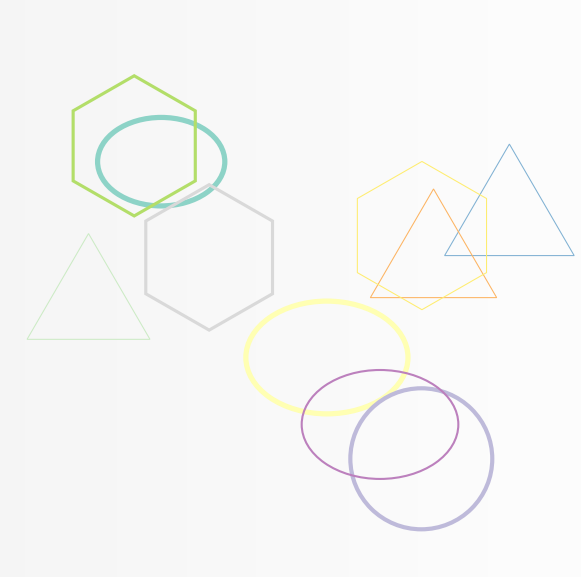[{"shape": "oval", "thickness": 2.5, "radius": 0.55, "center": [0.277, 0.719]}, {"shape": "oval", "thickness": 2.5, "radius": 0.7, "center": [0.562, 0.38]}, {"shape": "circle", "thickness": 2, "radius": 0.61, "center": [0.725, 0.205]}, {"shape": "triangle", "thickness": 0.5, "radius": 0.64, "center": [0.876, 0.621]}, {"shape": "triangle", "thickness": 0.5, "radius": 0.63, "center": [0.746, 0.546]}, {"shape": "hexagon", "thickness": 1.5, "radius": 0.61, "center": [0.231, 0.747]}, {"shape": "hexagon", "thickness": 1.5, "radius": 0.63, "center": [0.36, 0.553]}, {"shape": "oval", "thickness": 1, "radius": 0.67, "center": [0.654, 0.264]}, {"shape": "triangle", "thickness": 0.5, "radius": 0.61, "center": [0.152, 0.473]}, {"shape": "hexagon", "thickness": 0.5, "radius": 0.64, "center": [0.726, 0.591]}]